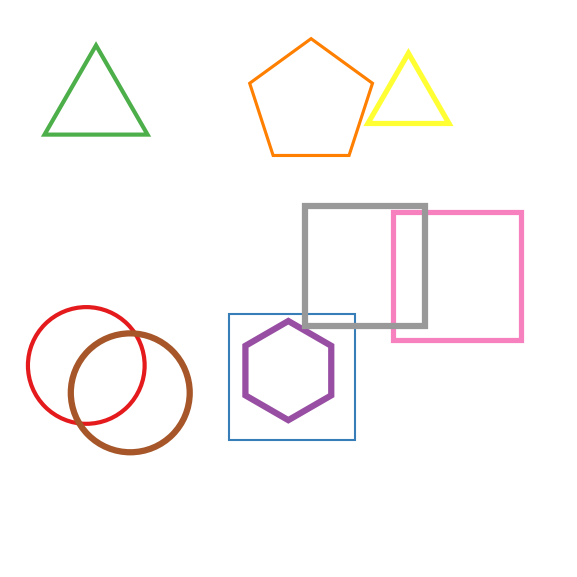[{"shape": "circle", "thickness": 2, "radius": 0.51, "center": [0.149, 0.366]}, {"shape": "square", "thickness": 1, "radius": 0.54, "center": [0.506, 0.347]}, {"shape": "triangle", "thickness": 2, "radius": 0.52, "center": [0.166, 0.818]}, {"shape": "hexagon", "thickness": 3, "radius": 0.43, "center": [0.499, 0.357]}, {"shape": "pentagon", "thickness": 1.5, "radius": 0.56, "center": [0.539, 0.82]}, {"shape": "triangle", "thickness": 2.5, "radius": 0.41, "center": [0.707, 0.826]}, {"shape": "circle", "thickness": 3, "radius": 0.51, "center": [0.226, 0.319]}, {"shape": "square", "thickness": 2.5, "radius": 0.55, "center": [0.791, 0.52]}, {"shape": "square", "thickness": 3, "radius": 0.52, "center": [0.631, 0.539]}]